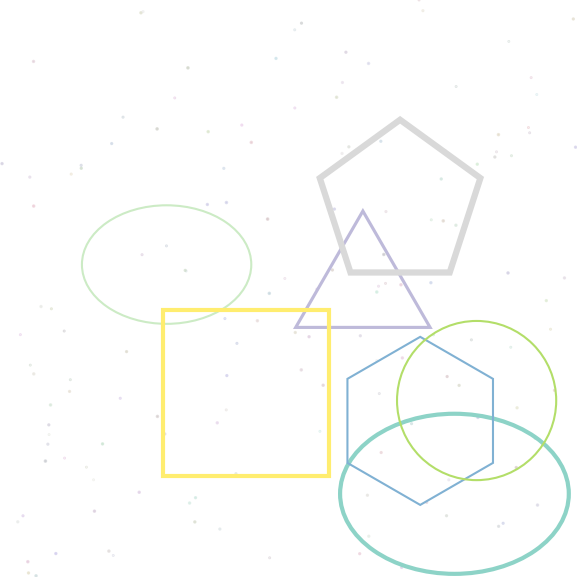[{"shape": "oval", "thickness": 2, "radius": 0.99, "center": [0.787, 0.144]}, {"shape": "triangle", "thickness": 1.5, "radius": 0.67, "center": [0.628, 0.499]}, {"shape": "hexagon", "thickness": 1, "radius": 0.73, "center": [0.728, 0.27]}, {"shape": "circle", "thickness": 1, "radius": 0.69, "center": [0.825, 0.306]}, {"shape": "pentagon", "thickness": 3, "radius": 0.73, "center": [0.693, 0.646]}, {"shape": "oval", "thickness": 1, "radius": 0.73, "center": [0.288, 0.541]}, {"shape": "square", "thickness": 2, "radius": 0.72, "center": [0.426, 0.319]}]